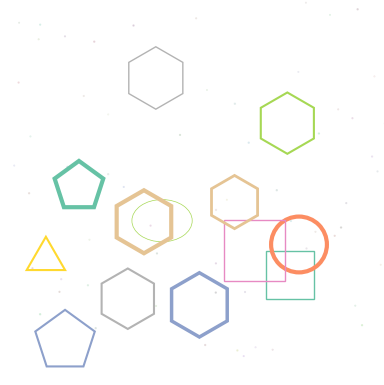[{"shape": "pentagon", "thickness": 3, "radius": 0.33, "center": [0.205, 0.516]}, {"shape": "square", "thickness": 1, "radius": 0.31, "center": [0.753, 0.286]}, {"shape": "circle", "thickness": 3, "radius": 0.36, "center": [0.777, 0.365]}, {"shape": "hexagon", "thickness": 2.5, "radius": 0.42, "center": [0.518, 0.208]}, {"shape": "pentagon", "thickness": 1.5, "radius": 0.41, "center": [0.169, 0.114]}, {"shape": "square", "thickness": 1, "radius": 0.4, "center": [0.662, 0.35]}, {"shape": "oval", "thickness": 0.5, "radius": 0.39, "center": [0.421, 0.427]}, {"shape": "hexagon", "thickness": 1.5, "radius": 0.4, "center": [0.746, 0.68]}, {"shape": "triangle", "thickness": 1.5, "radius": 0.29, "center": [0.119, 0.327]}, {"shape": "hexagon", "thickness": 3, "radius": 0.41, "center": [0.374, 0.424]}, {"shape": "hexagon", "thickness": 2, "radius": 0.35, "center": [0.609, 0.475]}, {"shape": "hexagon", "thickness": 1.5, "radius": 0.39, "center": [0.332, 0.224]}, {"shape": "hexagon", "thickness": 1, "radius": 0.41, "center": [0.405, 0.797]}]